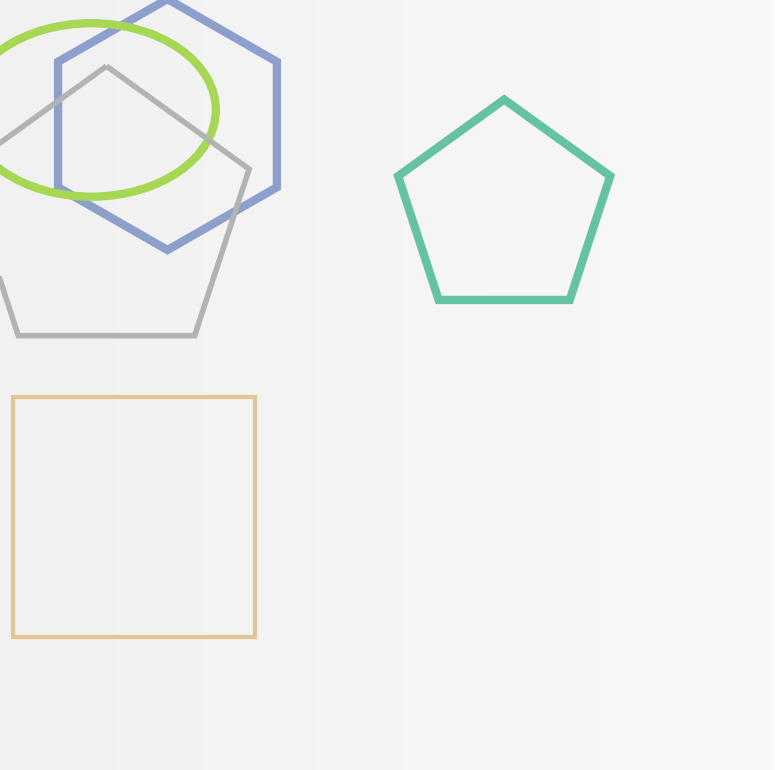[{"shape": "pentagon", "thickness": 3, "radius": 0.72, "center": [0.651, 0.727]}, {"shape": "hexagon", "thickness": 3, "radius": 0.81, "center": [0.216, 0.838]}, {"shape": "oval", "thickness": 3, "radius": 0.8, "center": [0.118, 0.857]}, {"shape": "square", "thickness": 1.5, "radius": 0.78, "center": [0.173, 0.328]}, {"shape": "pentagon", "thickness": 2, "radius": 0.97, "center": [0.137, 0.721]}]